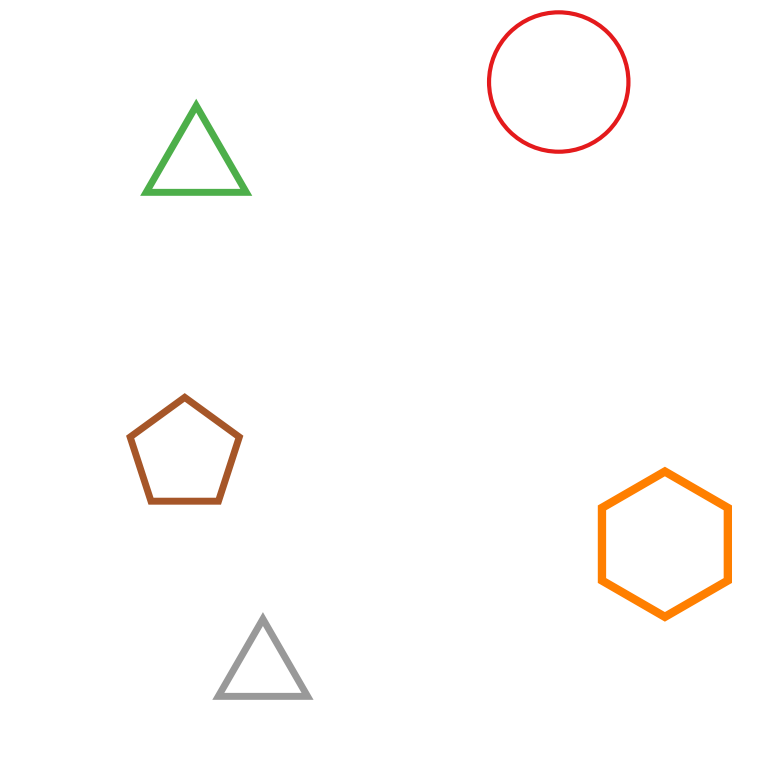[{"shape": "circle", "thickness": 1.5, "radius": 0.45, "center": [0.726, 0.893]}, {"shape": "triangle", "thickness": 2.5, "radius": 0.38, "center": [0.255, 0.788]}, {"shape": "hexagon", "thickness": 3, "radius": 0.47, "center": [0.864, 0.293]}, {"shape": "pentagon", "thickness": 2.5, "radius": 0.37, "center": [0.24, 0.409]}, {"shape": "triangle", "thickness": 2.5, "radius": 0.33, "center": [0.341, 0.129]}]